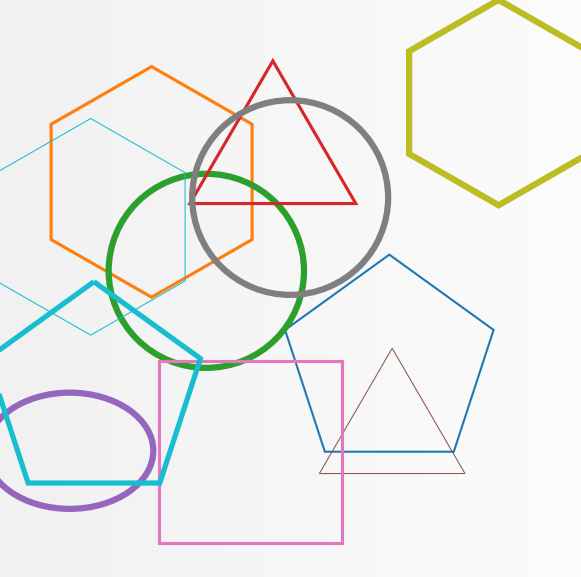[{"shape": "pentagon", "thickness": 1, "radius": 0.94, "center": [0.67, 0.37]}, {"shape": "hexagon", "thickness": 1.5, "radius": 1.0, "center": [0.261, 0.684]}, {"shape": "circle", "thickness": 3, "radius": 0.84, "center": [0.355, 0.53]}, {"shape": "triangle", "thickness": 1.5, "radius": 0.82, "center": [0.469, 0.729]}, {"shape": "oval", "thickness": 3, "radius": 0.72, "center": [0.12, 0.219]}, {"shape": "triangle", "thickness": 0.5, "radius": 0.72, "center": [0.675, 0.251]}, {"shape": "square", "thickness": 1.5, "radius": 0.79, "center": [0.431, 0.216]}, {"shape": "circle", "thickness": 3, "radius": 0.84, "center": [0.499, 0.657]}, {"shape": "hexagon", "thickness": 3, "radius": 0.89, "center": [0.858, 0.822]}, {"shape": "pentagon", "thickness": 2.5, "radius": 0.96, "center": [0.162, 0.319]}, {"shape": "hexagon", "thickness": 0.5, "radius": 0.94, "center": [0.156, 0.606]}]